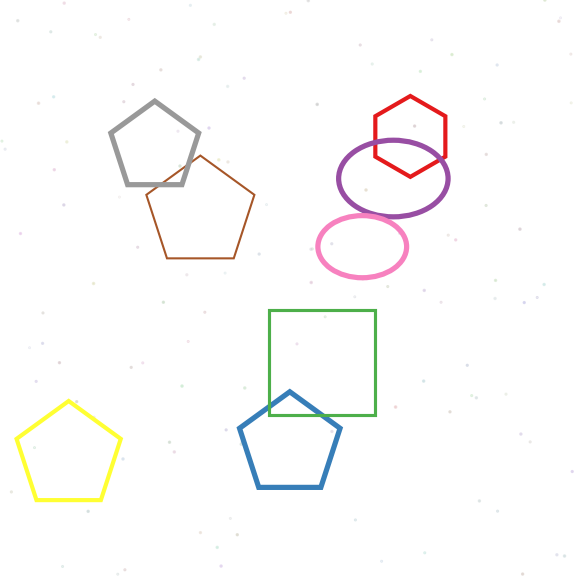[{"shape": "hexagon", "thickness": 2, "radius": 0.35, "center": [0.711, 0.763]}, {"shape": "pentagon", "thickness": 2.5, "radius": 0.46, "center": [0.502, 0.229]}, {"shape": "square", "thickness": 1.5, "radius": 0.46, "center": [0.557, 0.372]}, {"shape": "oval", "thickness": 2.5, "radius": 0.47, "center": [0.681, 0.69]}, {"shape": "pentagon", "thickness": 2, "radius": 0.47, "center": [0.119, 0.21]}, {"shape": "pentagon", "thickness": 1, "radius": 0.49, "center": [0.347, 0.631]}, {"shape": "oval", "thickness": 2.5, "radius": 0.38, "center": [0.627, 0.572]}, {"shape": "pentagon", "thickness": 2.5, "radius": 0.4, "center": [0.268, 0.744]}]